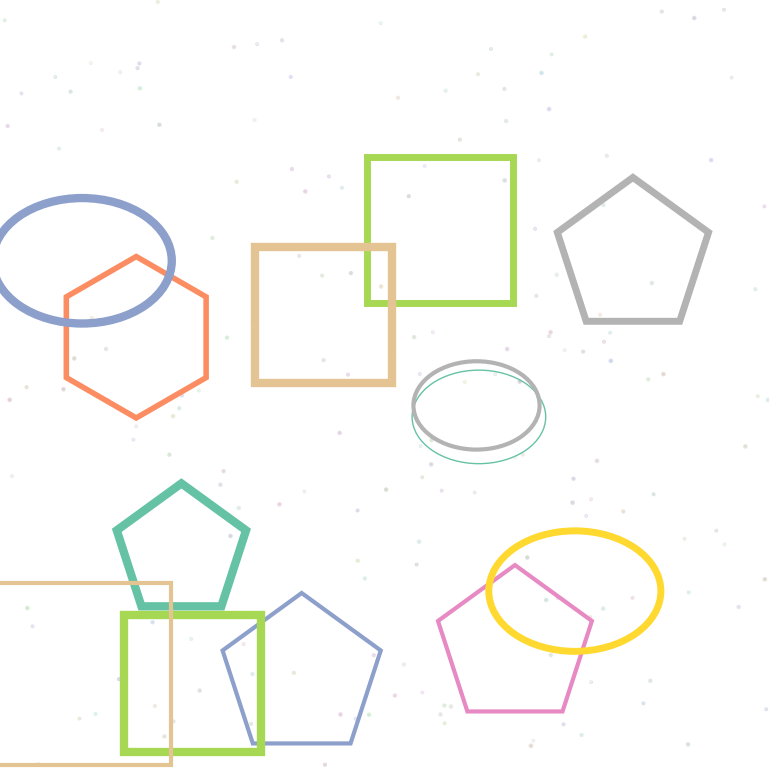[{"shape": "pentagon", "thickness": 3, "radius": 0.44, "center": [0.236, 0.284]}, {"shape": "oval", "thickness": 0.5, "radius": 0.43, "center": [0.622, 0.459]}, {"shape": "hexagon", "thickness": 2, "radius": 0.52, "center": [0.177, 0.562]}, {"shape": "oval", "thickness": 3, "radius": 0.58, "center": [0.107, 0.661]}, {"shape": "pentagon", "thickness": 1.5, "radius": 0.54, "center": [0.392, 0.122]}, {"shape": "pentagon", "thickness": 1.5, "radius": 0.53, "center": [0.669, 0.161]}, {"shape": "square", "thickness": 3, "radius": 0.44, "center": [0.25, 0.112]}, {"shape": "square", "thickness": 2.5, "radius": 0.47, "center": [0.572, 0.701]}, {"shape": "oval", "thickness": 2.5, "radius": 0.56, "center": [0.747, 0.232]}, {"shape": "square", "thickness": 3, "radius": 0.44, "center": [0.42, 0.591]}, {"shape": "square", "thickness": 1.5, "radius": 0.59, "center": [0.105, 0.125]}, {"shape": "oval", "thickness": 1.5, "radius": 0.41, "center": [0.619, 0.473]}, {"shape": "pentagon", "thickness": 2.5, "radius": 0.52, "center": [0.822, 0.666]}]